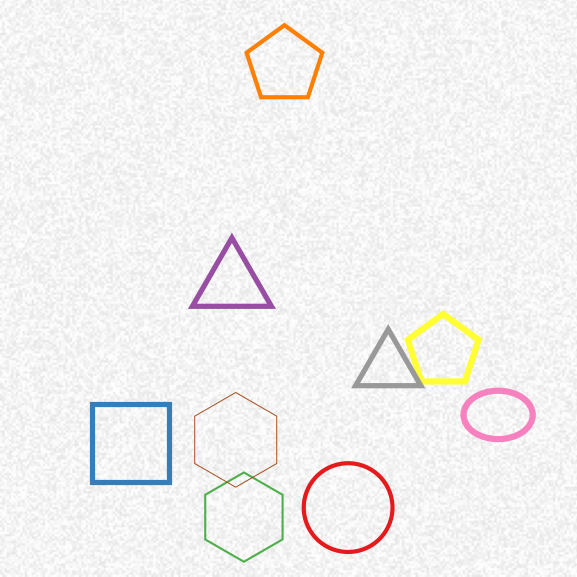[{"shape": "circle", "thickness": 2, "radius": 0.38, "center": [0.603, 0.12]}, {"shape": "square", "thickness": 2.5, "radius": 0.34, "center": [0.226, 0.232]}, {"shape": "hexagon", "thickness": 1, "radius": 0.39, "center": [0.422, 0.104]}, {"shape": "triangle", "thickness": 2.5, "radius": 0.4, "center": [0.402, 0.508]}, {"shape": "pentagon", "thickness": 2, "radius": 0.34, "center": [0.493, 0.887]}, {"shape": "pentagon", "thickness": 3, "radius": 0.32, "center": [0.768, 0.391]}, {"shape": "hexagon", "thickness": 0.5, "radius": 0.41, "center": [0.408, 0.238]}, {"shape": "oval", "thickness": 3, "radius": 0.3, "center": [0.863, 0.281]}, {"shape": "triangle", "thickness": 2.5, "radius": 0.33, "center": [0.672, 0.364]}]